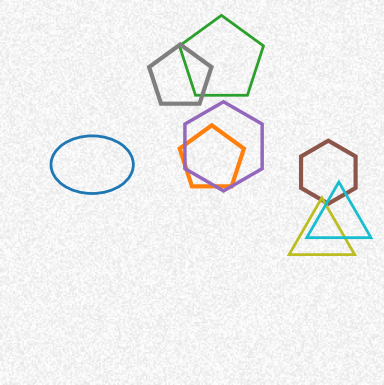[{"shape": "oval", "thickness": 2, "radius": 0.53, "center": [0.239, 0.572]}, {"shape": "pentagon", "thickness": 3, "radius": 0.44, "center": [0.55, 0.587]}, {"shape": "pentagon", "thickness": 2, "radius": 0.57, "center": [0.575, 0.845]}, {"shape": "hexagon", "thickness": 2.5, "radius": 0.58, "center": [0.581, 0.62]}, {"shape": "hexagon", "thickness": 3, "radius": 0.41, "center": [0.853, 0.553]}, {"shape": "pentagon", "thickness": 3, "radius": 0.43, "center": [0.468, 0.8]}, {"shape": "triangle", "thickness": 2, "radius": 0.49, "center": [0.836, 0.388]}, {"shape": "triangle", "thickness": 2, "radius": 0.48, "center": [0.88, 0.431]}]